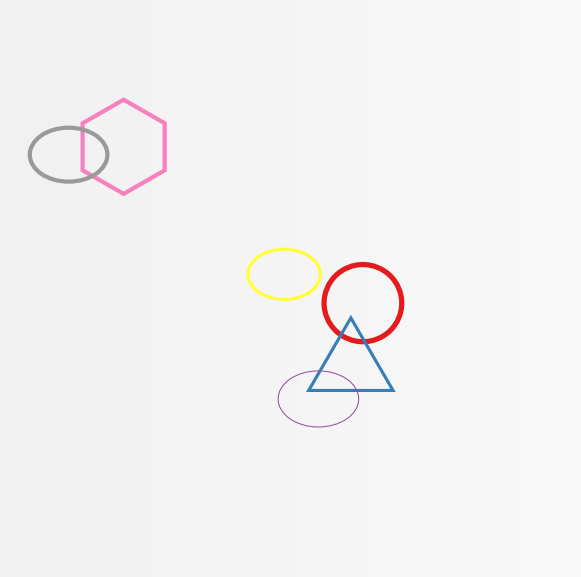[{"shape": "circle", "thickness": 2.5, "radius": 0.33, "center": [0.624, 0.474]}, {"shape": "triangle", "thickness": 1.5, "radius": 0.42, "center": [0.604, 0.365]}, {"shape": "oval", "thickness": 0.5, "radius": 0.35, "center": [0.548, 0.308]}, {"shape": "oval", "thickness": 1.5, "radius": 0.31, "center": [0.489, 0.524]}, {"shape": "hexagon", "thickness": 2, "radius": 0.41, "center": [0.213, 0.745]}, {"shape": "oval", "thickness": 2, "radius": 0.33, "center": [0.118, 0.731]}]